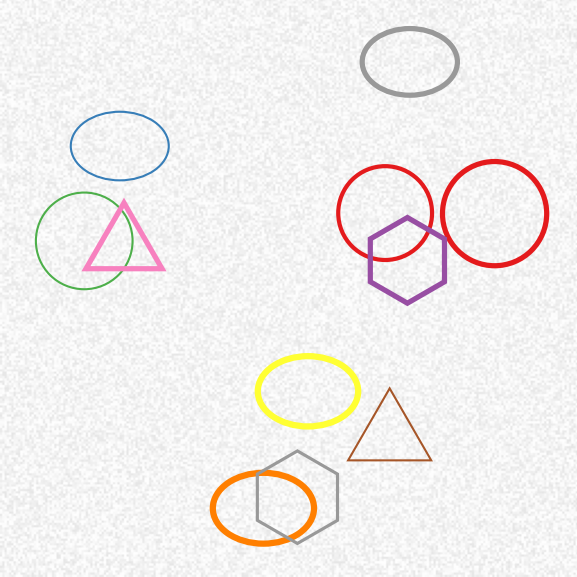[{"shape": "circle", "thickness": 2, "radius": 0.41, "center": [0.667, 0.63]}, {"shape": "circle", "thickness": 2.5, "radius": 0.45, "center": [0.856, 0.629]}, {"shape": "oval", "thickness": 1, "radius": 0.42, "center": [0.207, 0.746]}, {"shape": "circle", "thickness": 1, "radius": 0.42, "center": [0.146, 0.582]}, {"shape": "hexagon", "thickness": 2.5, "radius": 0.37, "center": [0.705, 0.548]}, {"shape": "oval", "thickness": 3, "radius": 0.44, "center": [0.456, 0.119]}, {"shape": "oval", "thickness": 3, "radius": 0.43, "center": [0.533, 0.322]}, {"shape": "triangle", "thickness": 1, "radius": 0.42, "center": [0.675, 0.244]}, {"shape": "triangle", "thickness": 2.5, "radius": 0.38, "center": [0.215, 0.572]}, {"shape": "hexagon", "thickness": 1.5, "radius": 0.4, "center": [0.515, 0.138]}, {"shape": "oval", "thickness": 2.5, "radius": 0.41, "center": [0.71, 0.892]}]